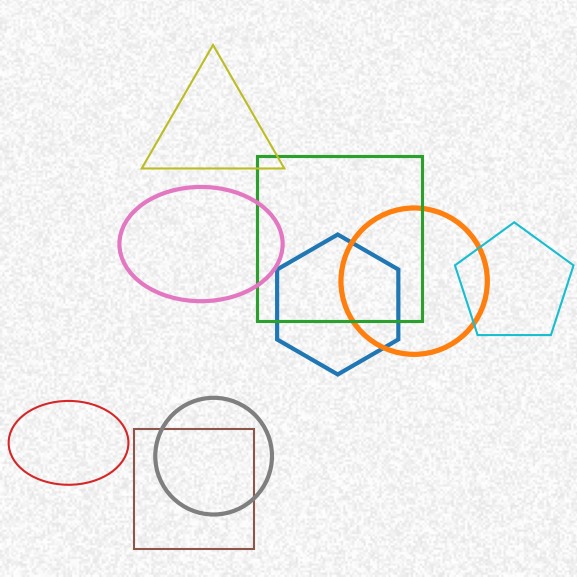[{"shape": "hexagon", "thickness": 2, "radius": 0.61, "center": [0.585, 0.472]}, {"shape": "circle", "thickness": 2.5, "radius": 0.63, "center": [0.717, 0.512]}, {"shape": "square", "thickness": 1.5, "radius": 0.71, "center": [0.588, 0.586]}, {"shape": "oval", "thickness": 1, "radius": 0.52, "center": [0.119, 0.232]}, {"shape": "square", "thickness": 1, "radius": 0.52, "center": [0.336, 0.153]}, {"shape": "oval", "thickness": 2, "radius": 0.71, "center": [0.348, 0.577]}, {"shape": "circle", "thickness": 2, "radius": 0.51, "center": [0.37, 0.209]}, {"shape": "triangle", "thickness": 1, "radius": 0.71, "center": [0.369, 0.779]}, {"shape": "pentagon", "thickness": 1, "radius": 0.54, "center": [0.89, 0.506]}]